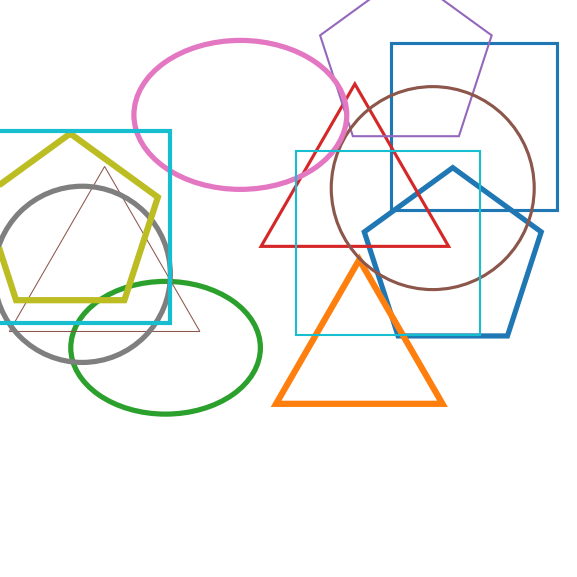[{"shape": "pentagon", "thickness": 2.5, "radius": 0.81, "center": [0.784, 0.548]}, {"shape": "square", "thickness": 1.5, "radius": 0.72, "center": [0.821, 0.78]}, {"shape": "triangle", "thickness": 3, "radius": 0.83, "center": [0.622, 0.383]}, {"shape": "oval", "thickness": 2.5, "radius": 0.82, "center": [0.287, 0.397]}, {"shape": "triangle", "thickness": 1.5, "radius": 0.94, "center": [0.614, 0.666]}, {"shape": "pentagon", "thickness": 1, "radius": 0.78, "center": [0.703, 0.89]}, {"shape": "triangle", "thickness": 0.5, "radius": 0.95, "center": [0.181, 0.52]}, {"shape": "circle", "thickness": 1.5, "radius": 0.88, "center": [0.749, 0.673]}, {"shape": "oval", "thickness": 2.5, "radius": 0.92, "center": [0.416, 0.8]}, {"shape": "circle", "thickness": 2.5, "radius": 0.76, "center": [0.142, 0.524]}, {"shape": "pentagon", "thickness": 3, "radius": 0.8, "center": [0.122, 0.608]}, {"shape": "square", "thickness": 2, "radius": 0.83, "center": [0.128, 0.607]}, {"shape": "square", "thickness": 1, "radius": 0.8, "center": [0.672, 0.578]}]